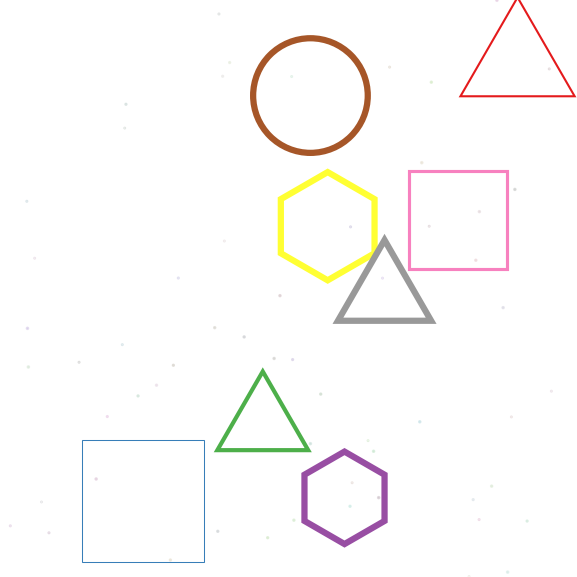[{"shape": "triangle", "thickness": 1, "radius": 0.57, "center": [0.896, 0.89]}, {"shape": "square", "thickness": 0.5, "radius": 0.53, "center": [0.247, 0.132]}, {"shape": "triangle", "thickness": 2, "radius": 0.45, "center": [0.455, 0.265]}, {"shape": "hexagon", "thickness": 3, "radius": 0.4, "center": [0.597, 0.137]}, {"shape": "hexagon", "thickness": 3, "radius": 0.47, "center": [0.567, 0.607]}, {"shape": "circle", "thickness": 3, "radius": 0.5, "center": [0.538, 0.834]}, {"shape": "square", "thickness": 1.5, "radius": 0.42, "center": [0.793, 0.618]}, {"shape": "triangle", "thickness": 3, "radius": 0.47, "center": [0.666, 0.49]}]